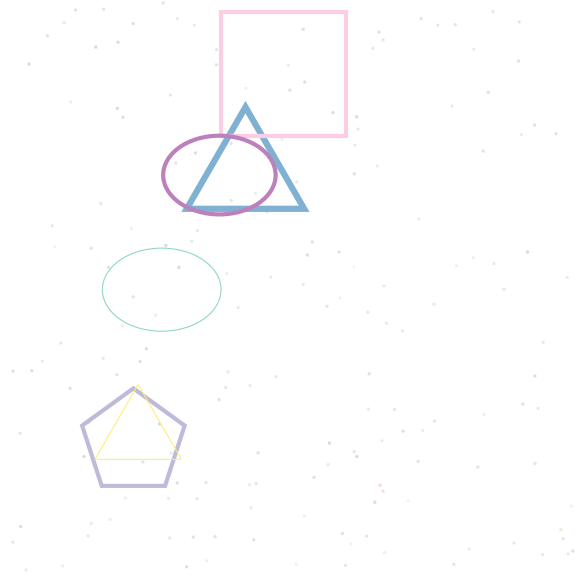[{"shape": "oval", "thickness": 0.5, "radius": 0.51, "center": [0.28, 0.498]}, {"shape": "pentagon", "thickness": 2, "radius": 0.47, "center": [0.231, 0.233]}, {"shape": "triangle", "thickness": 3, "radius": 0.59, "center": [0.425, 0.696]}, {"shape": "square", "thickness": 2, "radius": 0.54, "center": [0.491, 0.871]}, {"shape": "oval", "thickness": 2, "radius": 0.49, "center": [0.38, 0.696]}, {"shape": "triangle", "thickness": 0.5, "radius": 0.43, "center": [0.239, 0.247]}]